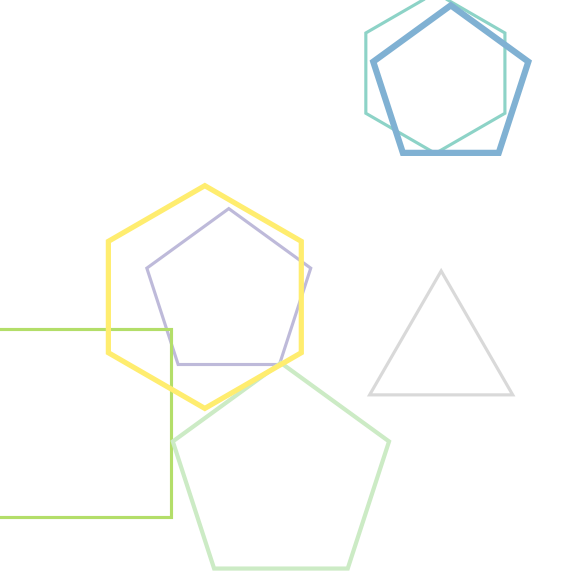[{"shape": "hexagon", "thickness": 1.5, "radius": 0.7, "center": [0.754, 0.873]}, {"shape": "pentagon", "thickness": 1.5, "radius": 0.75, "center": [0.396, 0.489]}, {"shape": "pentagon", "thickness": 3, "radius": 0.71, "center": [0.781, 0.849]}, {"shape": "square", "thickness": 1.5, "radius": 0.81, "center": [0.134, 0.267]}, {"shape": "triangle", "thickness": 1.5, "radius": 0.72, "center": [0.764, 0.387]}, {"shape": "pentagon", "thickness": 2, "radius": 0.98, "center": [0.486, 0.174]}, {"shape": "hexagon", "thickness": 2.5, "radius": 0.96, "center": [0.355, 0.485]}]